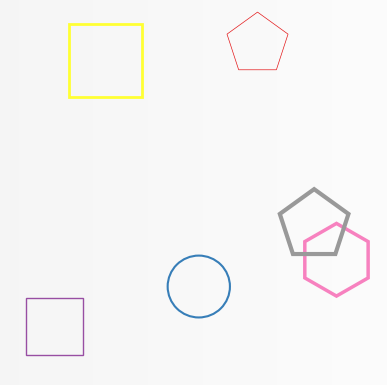[{"shape": "pentagon", "thickness": 0.5, "radius": 0.41, "center": [0.665, 0.886]}, {"shape": "circle", "thickness": 1.5, "radius": 0.4, "center": [0.513, 0.256]}, {"shape": "square", "thickness": 1, "radius": 0.37, "center": [0.141, 0.153]}, {"shape": "square", "thickness": 2, "radius": 0.47, "center": [0.273, 0.843]}, {"shape": "hexagon", "thickness": 2.5, "radius": 0.47, "center": [0.868, 0.325]}, {"shape": "pentagon", "thickness": 3, "radius": 0.47, "center": [0.811, 0.416]}]